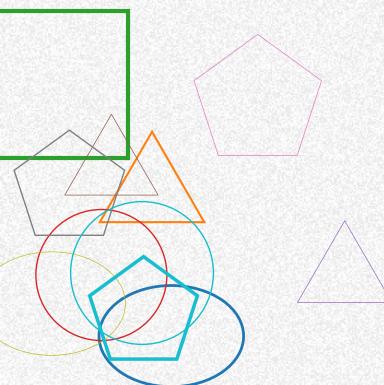[{"shape": "oval", "thickness": 2, "radius": 0.94, "center": [0.445, 0.127]}, {"shape": "triangle", "thickness": 1.5, "radius": 0.78, "center": [0.395, 0.501]}, {"shape": "square", "thickness": 3, "radius": 0.96, "center": [0.141, 0.781]}, {"shape": "circle", "thickness": 1, "radius": 0.85, "center": [0.263, 0.286]}, {"shape": "triangle", "thickness": 0.5, "radius": 0.71, "center": [0.895, 0.285]}, {"shape": "triangle", "thickness": 0.5, "radius": 0.7, "center": [0.289, 0.563]}, {"shape": "pentagon", "thickness": 0.5, "radius": 0.87, "center": [0.67, 0.737]}, {"shape": "pentagon", "thickness": 1, "radius": 0.75, "center": [0.18, 0.511]}, {"shape": "oval", "thickness": 0.5, "radius": 0.96, "center": [0.134, 0.211]}, {"shape": "circle", "thickness": 1, "radius": 0.93, "center": [0.369, 0.291]}, {"shape": "pentagon", "thickness": 2.5, "radius": 0.74, "center": [0.373, 0.186]}]